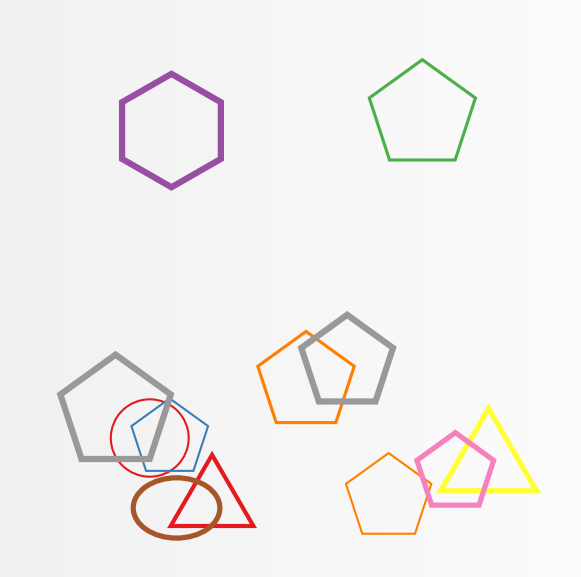[{"shape": "circle", "thickness": 1, "radius": 0.33, "center": [0.258, 0.241]}, {"shape": "triangle", "thickness": 2, "radius": 0.41, "center": [0.365, 0.129]}, {"shape": "pentagon", "thickness": 1, "radius": 0.35, "center": [0.292, 0.24]}, {"shape": "pentagon", "thickness": 1.5, "radius": 0.48, "center": [0.727, 0.8]}, {"shape": "hexagon", "thickness": 3, "radius": 0.49, "center": [0.295, 0.773]}, {"shape": "pentagon", "thickness": 1, "radius": 0.39, "center": [0.669, 0.137]}, {"shape": "pentagon", "thickness": 1.5, "radius": 0.44, "center": [0.526, 0.338]}, {"shape": "triangle", "thickness": 2.5, "radius": 0.48, "center": [0.841, 0.197]}, {"shape": "oval", "thickness": 2.5, "radius": 0.37, "center": [0.304, 0.12]}, {"shape": "pentagon", "thickness": 2.5, "radius": 0.35, "center": [0.783, 0.181]}, {"shape": "pentagon", "thickness": 3, "radius": 0.5, "center": [0.199, 0.285]}, {"shape": "pentagon", "thickness": 3, "radius": 0.41, "center": [0.597, 0.371]}]